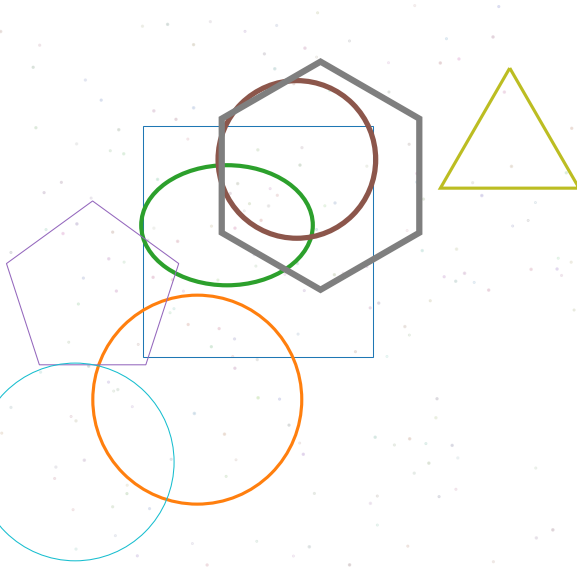[{"shape": "square", "thickness": 0.5, "radius": 1.0, "center": [0.447, 0.581]}, {"shape": "circle", "thickness": 1.5, "radius": 0.9, "center": [0.342, 0.307]}, {"shape": "oval", "thickness": 2, "radius": 0.74, "center": [0.393, 0.609]}, {"shape": "pentagon", "thickness": 0.5, "radius": 0.78, "center": [0.16, 0.494]}, {"shape": "circle", "thickness": 2.5, "radius": 0.68, "center": [0.514, 0.723]}, {"shape": "hexagon", "thickness": 3, "radius": 0.99, "center": [0.555, 0.695]}, {"shape": "triangle", "thickness": 1.5, "radius": 0.69, "center": [0.883, 0.743]}, {"shape": "circle", "thickness": 0.5, "radius": 0.86, "center": [0.13, 0.199]}]